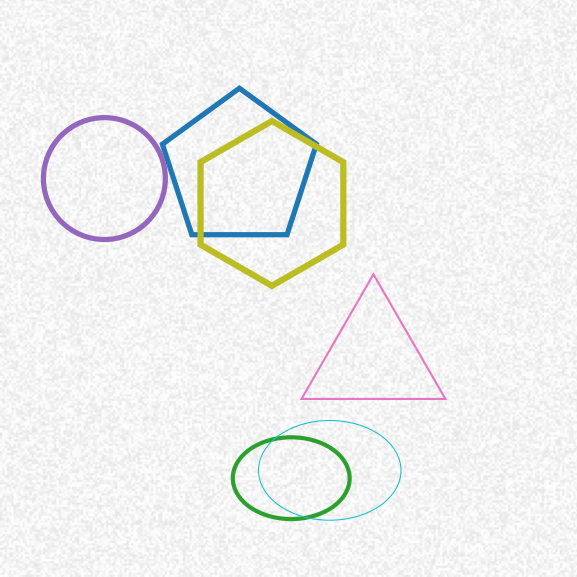[{"shape": "pentagon", "thickness": 2.5, "radius": 0.7, "center": [0.415, 0.706]}, {"shape": "oval", "thickness": 2, "radius": 0.51, "center": [0.504, 0.171]}, {"shape": "circle", "thickness": 2.5, "radius": 0.53, "center": [0.181, 0.69]}, {"shape": "triangle", "thickness": 1, "radius": 0.72, "center": [0.647, 0.38]}, {"shape": "hexagon", "thickness": 3, "radius": 0.71, "center": [0.471, 0.647]}, {"shape": "oval", "thickness": 0.5, "radius": 0.62, "center": [0.571, 0.185]}]